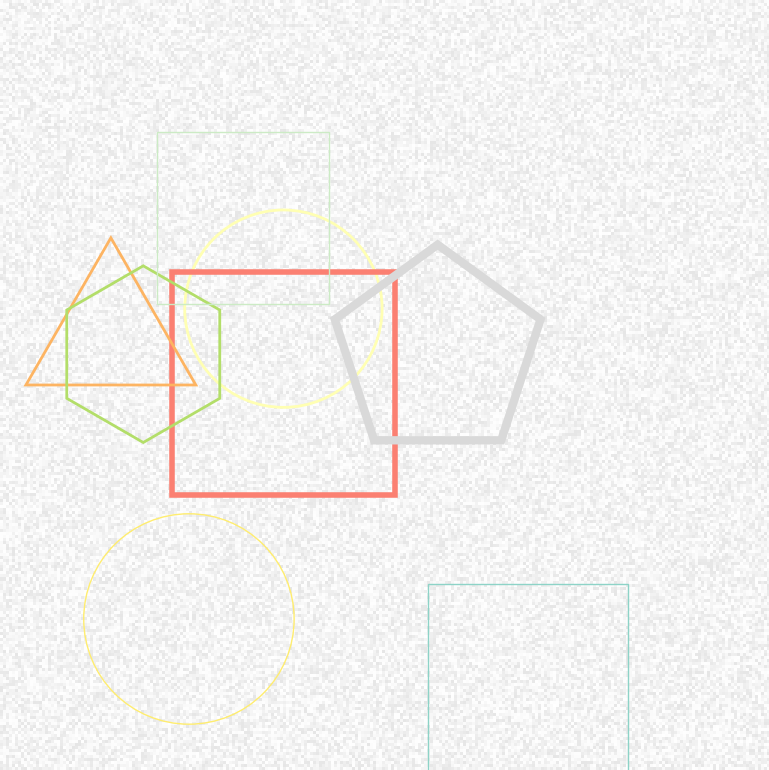[{"shape": "square", "thickness": 0.5, "radius": 0.65, "center": [0.685, 0.111]}, {"shape": "circle", "thickness": 1, "radius": 0.64, "center": [0.368, 0.599]}, {"shape": "square", "thickness": 2, "radius": 0.72, "center": [0.368, 0.502]}, {"shape": "triangle", "thickness": 1, "radius": 0.64, "center": [0.144, 0.564]}, {"shape": "hexagon", "thickness": 1, "radius": 0.57, "center": [0.186, 0.54]}, {"shape": "pentagon", "thickness": 3, "radius": 0.7, "center": [0.568, 0.542]}, {"shape": "square", "thickness": 0.5, "radius": 0.56, "center": [0.316, 0.717]}, {"shape": "circle", "thickness": 0.5, "radius": 0.68, "center": [0.245, 0.196]}]